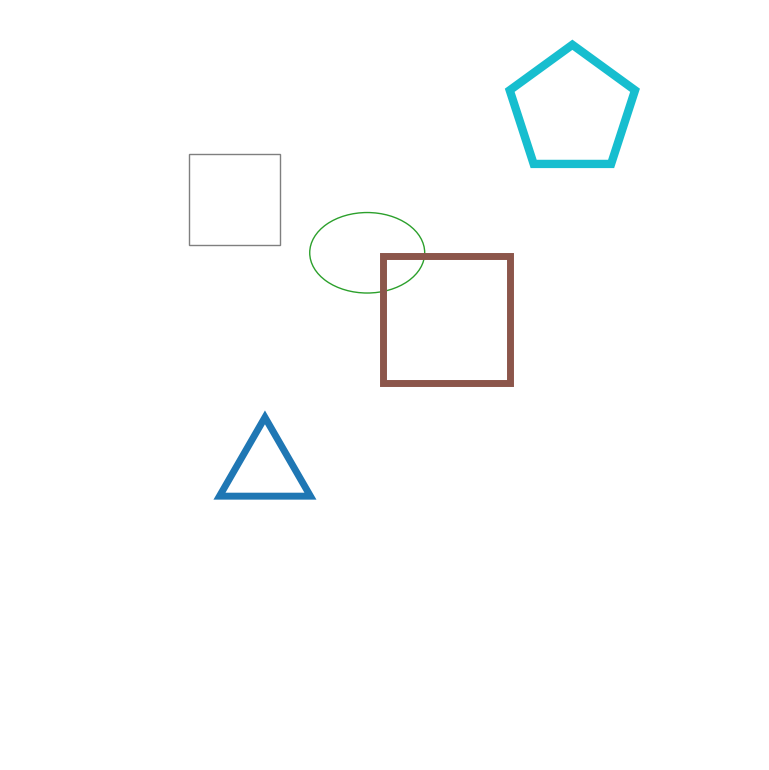[{"shape": "triangle", "thickness": 2.5, "radius": 0.34, "center": [0.344, 0.39]}, {"shape": "oval", "thickness": 0.5, "radius": 0.37, "center": [0.477, 0.672]}, {"shape": "square", "thickness": 2.5, "radius": 0.41, "center": [0.58, 0.585]}, {"shape": "square", "thickness": 0.5, "radius": 0.29, "center": [0.304, 0.741]}, {"shape": "pentagon", "thickness": 3, "radius": 0.43, "center": [0.743, 0.856]}]